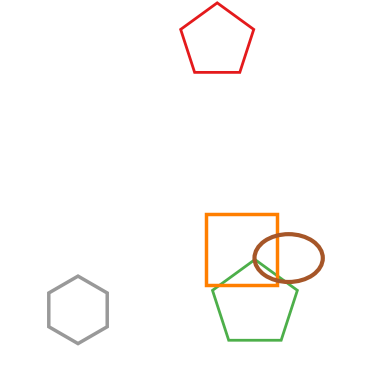[{"shape": "pentagon", "thickness": 2, "radius": 0.5, "center": [0.564, 0.893]}, {"shape": "pentagon", "thickness": 2, "radius": 0.58, "center": [0.662, 0.21]}, {"shape": "square", "thickness": 2.5, "radius": 0.46, "center": [0.627, 0.353]}, {"shape": "oval", "thickness": 3, "radius": 0.44, "center": [0.75, 0.33]}, {"shape": "hexagon", "thickness": 2.5, "radius": 0.44, "center": [0.203, 0.195]}]